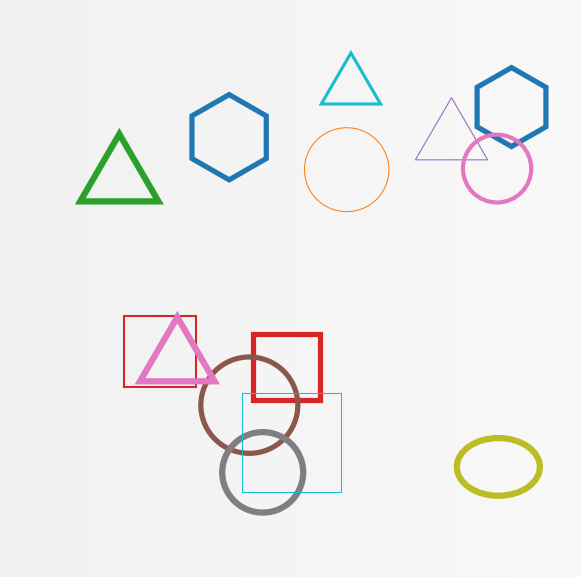[{"shape": "hexagon", "thickness": 2.5, "radius": 0.34, "center": [0.88, 0.814]}, {"shape": "hexagon", "thickness": 2.5, "radius": 0.37, "center": [0.394, 0.762]}, {"shape": "circle", "thickness": 0.5, "radius": 0.36, "center": [0.596, 0.705]}, {"shape": "triangle", "thickness": 3, "radius": 0.39, "center": [0.205, 0.689]}, {"shape": "square", "thickness": 1, "radius": 0.31, "center": [0.275, 0.39]}, {"shape": "square", "thickness": 2.5, "radius": 0.29, "center": [0.493, 0.364]}, {"shape": "triangle", "thickness": 0.5, "radius": 0.36, "center": [0.777, 0.758]}, {"shape": "circle", "thickness": 2.5, "radius": 0.42, "center": [0.429, 0.298]}, {"shape": "triangle", "thickness": 3, "radius": 0.37, "center": [0.305, 0.376]}, {"shape": "circle", "thickness": 2, "radius": 0.29, "center": [0.855, 0.707]}, {"shape": "circle", "thickness": 3, "radius": 0.35, "center": [0.452, 0.181]}, {"shape": "oval", "thickness": 3, "radius": 0.36, "center": [0.857, 0.191]}, {"shape": "triangle", "thickness": 1.5, "radius": 0.29, "center": [0.604, 0.848]}, {"shape": "square", "thickness": 0.5, "radius": 0.43, "center": [0.501, 0.233]}]